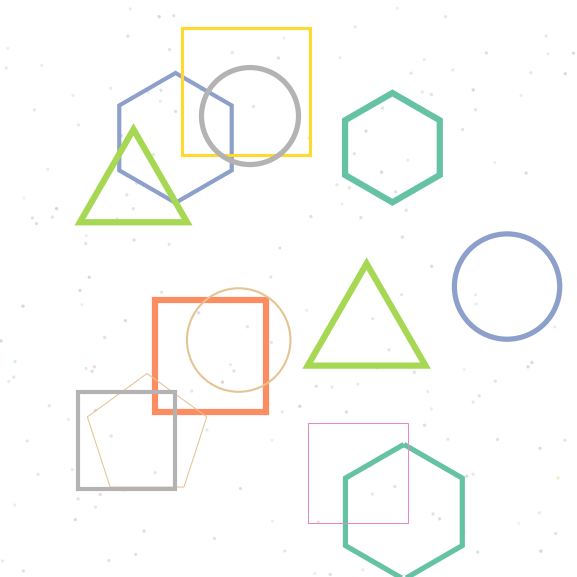[{"shape": "hexagon", "thickness": 3, "radius": 0.47, "center": [0.68, 0.743]}, {"shape": "hexagon", "thickness": 2.5, "radius": 0.58, "center": [0.699, 0.113]}, {"shape": "square", "thickness": 3, "radius": 0.48, "center": [0.365, 0.383]}, {"shape": "hexagon", "thickness": 2, "radius": 0.56, "center": [0.304, 0.76]}, {"shape": "circle", "thickness": 2.5, "radius": 0.46, "center": [0.878, 0.503]}, {"shape": "square", "thickness": 0.5, "radius": 0.43, "center": [0.62, 0.18]}, {"shape": "triangle", "thickness": 3, "radius": 0.59, "center": [0.635, 0.425]}, {"shape": "triangle", "thickness": 3, "radius": 0.54, "center": [0.231, 0.668]}, {"shape": "square", "thickness": 1.5, "radius": 0.55, "center": [0.426, 0.841]}, {"shape": "circle", "thickness": 1, "radius": 0.45, "center": [0.413, 0.41]}, {"shape": "pentagon", "thickness": 0.5, "radius": 0.54, "center": [0.255, 0.244]}, {"shape": "circle", "thickness": 2.5, "radius": 0.42, "center": [0.433, 0.798]}, {"shape": "square", "thickness": 2, "radius": 0.42, "center": [0.219, 0.236]}]